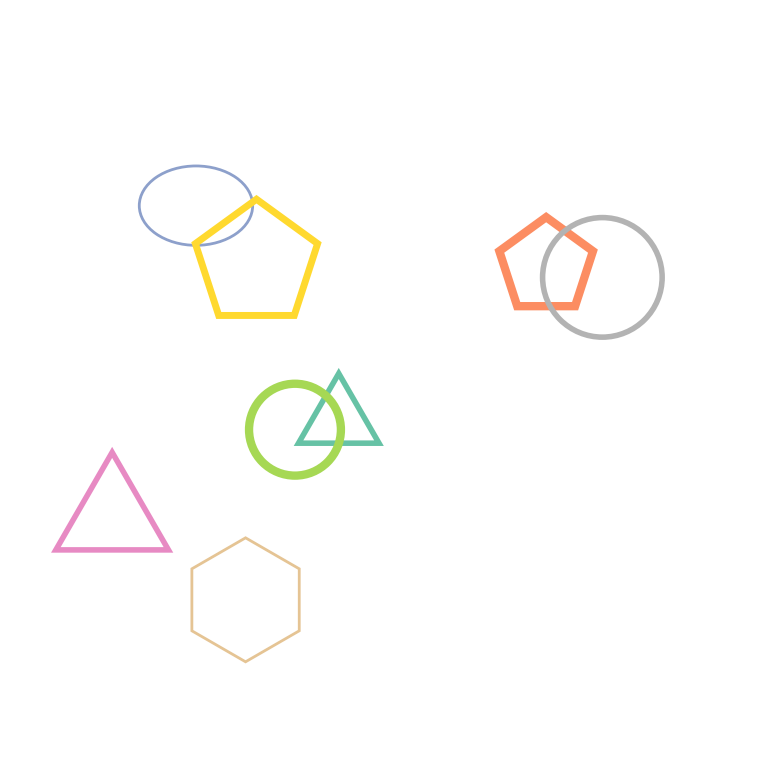[{"shape": "triangle", "thickness": 2, "radius": 0.3, "center": [0.44, 0.455]}, {"shape": "pentagon", "thickness": 3, "radius": 0.32, "center": [0.709, 0.654]}, {"shape": "oval", "thickness": 1, "radius": 0.37, "center": [0.255, 0.733]}, {"shape": "triangle", "thickness": 2, "radius": 0.42, "center": [0.146, 0.328]}, {"shape": "circle", "thickness": 3, "radius": 0.3, "center": [0.383, 0.442]}, {"shape": "pentagon", "thickness": 2.5, "radius": 0.42, "center": [0.333, 0.658]}, {"shape": "hexagon", "thickness": 1, "radius": 0.4, "center": [0.319, 0.221]}, {"shape": "circle", "thickness": 2, "radius": 0.39, "center": [0.782, 0.64]}]